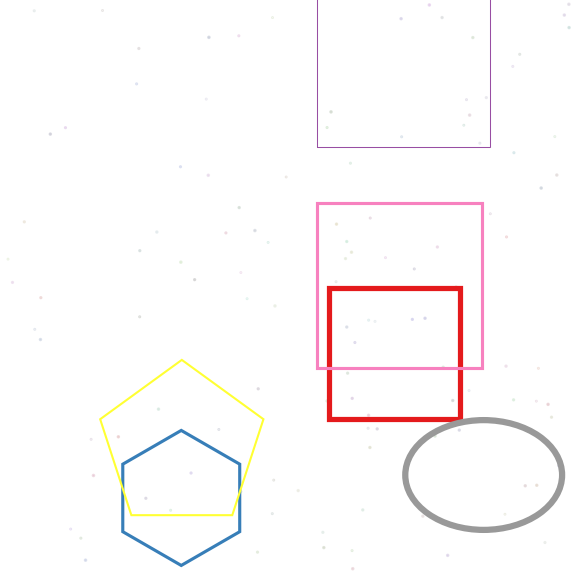[{"shape": "square", "thickness": 2.5, "radius": 0.56, "center": [0.683, 0.387]}, {"shape": "hexagon", "thickness": 1.5, "radius": 0.58, "center": [0.314, 0.137]}, {"shape": "square", "thickness": 0.5, "radius": 0.75, "center": [0.699, 0.895]}, {"shape": "pentagon", "thickness": 1, "radius": 0.74, "center": [0.315, 0.227]}, {"shape": "square", "thickness": 1.5, "radius": 0.71, "center": [0.692, 0.505]}, {"shape": "oval", "thickness": 3, "radius": 0.68, "center": [0.838, 0.177]}]